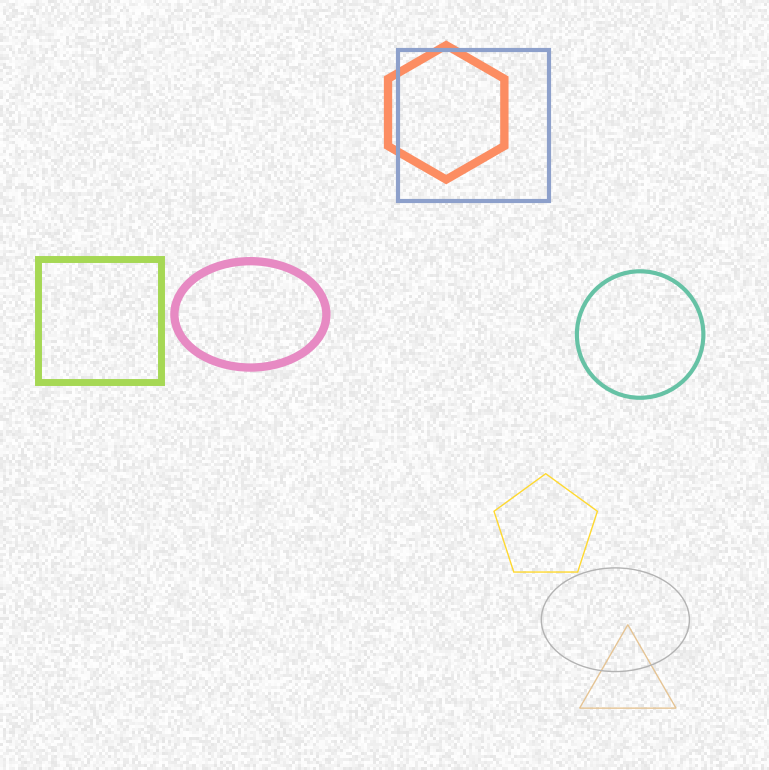[{"shape": "circle", "thickness": 1.5, "radius": 0.41, "center": [0.831, 0.566]}, {"shape": "hexagon", "thickness": 3, "radius": 0.44, "center": [0.579, 0.854]}, {"shape": "square", "thickness": 1.5, "radius": 0.49, "center": [0.616, 0.837]}, {"shape": "oval", "thickness": 3, "radius": 0.49, "center": [0.325, 0.592]}, {"shape": "square", "thickness": 2.5, "radius": 0.4, "center": [0.129, 0.584]}, {"shape": "pentagon", "thickness": 0.5, "radius": 0.35, "center": [0.709, 0.314]}, {"shape": "triangle", "thickness": 0.5, "radius": 0.36, "center": [0.815, 0.116]}, {"shape": "oval", "thickness": 0.5, "radius": 0.48, "center": [0.799, 0.195]}]